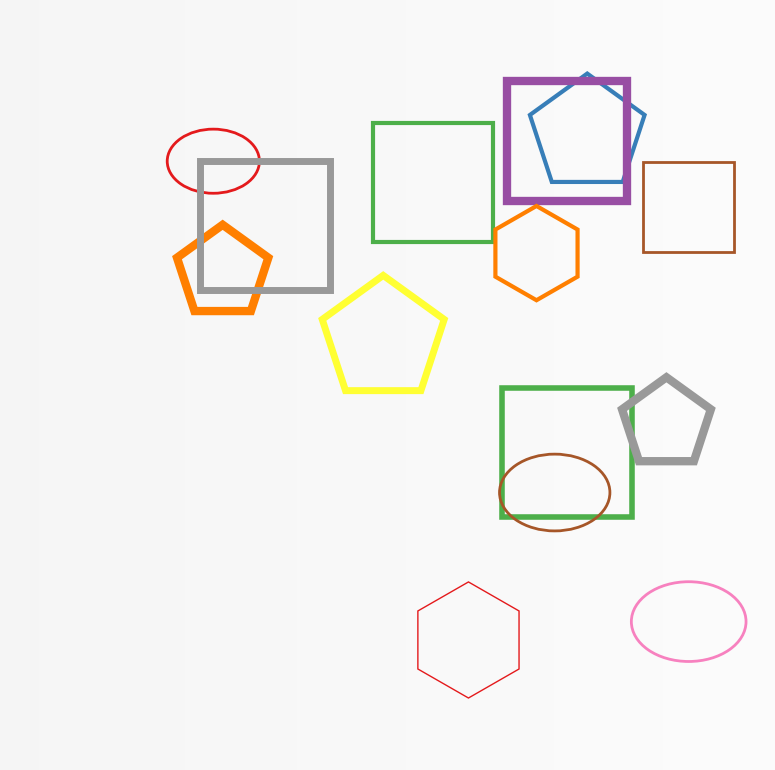[{"shape": "oval", "thickness": 1, "radius": 0.3, "center": [0.275, 0.791]}, {"shape": "hexagon", "thickness": 0.5, "radius": 0.38, "center": [0.604, 0.169]}, {"shape": "pentagon", "thickness": 1.5, "radius": 0.39, "center": [0.758, 0.827]}, {"shape": "square", "thickness": 1.5, "radius": 0.39, "center": [0.558, 0.763]}, {"shape": "square", "thickness": 2, "radius": 0.42, "center": [0.732, 0.413]}, {"shape": "square", "thickness": 3, "radius": 0.39, "center": [0.731, 0.816]}, {"shape": "pentagon", "thickness": 3, "radius": 0.31, "center": [0.287, 0.646]}, {"shape": "hexagon", "thickness": 1.5, "radius": 0.31, "center": [0.692, 0.671]}, {"shape": "pentagon", "thickness": 2.5, "radius": 0.41, "center": [0.494, 0.56]}, {"shape": "square", "thickness": 1, "radius": 0.29, "center": [0.889, 0.731]}, {"shape": "oval", "thickness": 1, "radius": 0.36, "center": [0.716, 0.36]}, {"shape": "oval", "thickness": 1, "radius": 0.37, "center": [0.889, 0.193]}, {"shape": "square", "thickness": 2.5, "radius": 0.42, "center": [0.342, 0.707]}, {"shape": "pentagon", "thickness": 3, "radius": 0.3, "center": [0.86, 0.45]}]